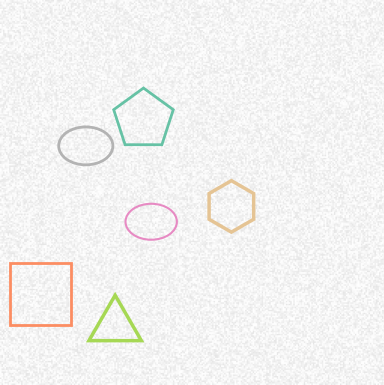[{"shape": "pentagon", "thickness": 2, "radius": 0.41, "center": [0.373, 0.69]}, {"shape": "square", "thickness": 2, "radius": 0.4, "center": [0.105, 0.236]}, {"shape": "oval", "thickness": 1.5, "radius": 0.33, "center": [0.393, 0.424]}, {"shape": "triangle", "thickness": 2.5, "radius": 0.39, "center": [0.299, 0.155]}, {"shape": "hexagon", "thickness": 2.5, "radius": 0.33, "center": [0.601, 0.464]}, {"shape": "oval", "thickness": 2, "radius": 0.35, "center": [0.223, 0.621]}]